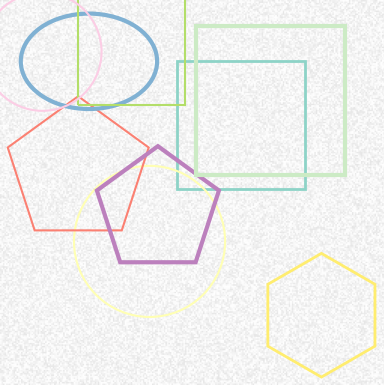[{"shape": "square", "thickness": 2, "radius": 0.83, "center": [0.626, 0.676]}, {"shape": "circle", "thickness": 1.5, "radius": 0.98, "center": [0.388, 0.373]}, {"shape": "pentagon", "thickness": 1.5, "radius": 0.96, "center": [0.203, 0.557]}, {"shape": "oval", "thickness": 3, "radius": 0.89, "center": [0.231, 0.841]}, {"shape": "square", "thickness": 1.5, "radius": 0.69, "center": [0.342, 0.867]}, {"shape": "circle", "thickness": 1.5, "radius": 0.77, "center": [0.11, 0.866]}, {"shape": "pentagon", "thickness": 3, "radius": 0.83, "center": [0.41, 0.454]}, {"shape": "square", "thickness": 3, "radius": 0.97, "center": [0.702, 0.738]}, {"shape": "hexagon", "thickness": 2, "radius": 0.8, "center": [0.835, 0.181]}]